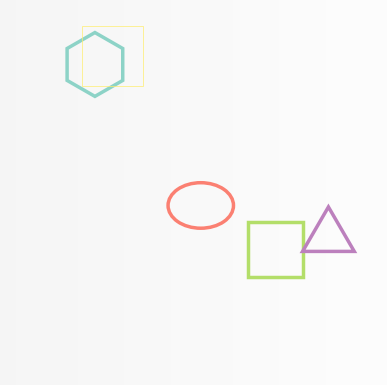[{"shape": "hexagon", "thickness": 2.5, "radius": 0.41, "center": [0.245, 0.833]}, {"shape": "oval", "thickness": 2.5, "radius": 0.42, "center": [0.518, 0.466]}, {"shape": "square", "thickness": 2.5, "radius": 0.36, "center": [0.71, 0.351]}, {"shape": "triangle", "thickness": 2.5, "radius": 0.38, "center": [0.848, 0.385]}, {"shape": "square", "thickness": 0.5, "radius": 0.39, "center": [0.291, 0.855]}]